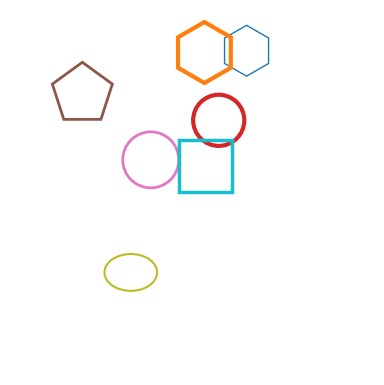[{"shape": "hexagon", "thickness": 1, "radius": 0.33, "center": [0.64, 0.868]}, {"shape": "hexagon", "thickness": 3, "radius": 0.4, "center": [0.531, 0.864]}, {"shape": "circle", "thickness": 3, "radius": 0.33, "center": [0.568, 0.687]}, {"shape": "pentagon", "thickness": 2, "radius": 0.41, "center": [0.214, 0.756]}, {"shape": "circle", "thickness": 2, "radius": 0.36, "center": [0.392, 0.585]}, {"shape": "oval", "thickness": 1.5, "radius": 0.34, "center": [0.34, 0.292]}, {"shape": "square", "thickness": 2.5, "radius": 0.34, "center": [0.533, 0.569]}]